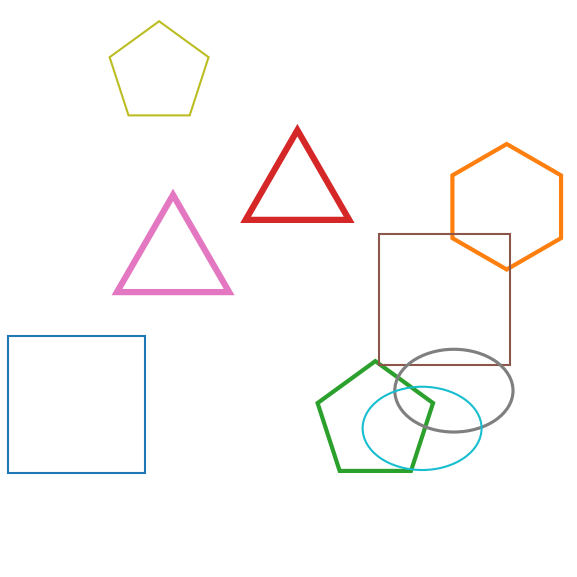[{"shape": "square", "thickness": 1, "radius": 0.59, "center": [0.133, 0.299]}, {"shape": "hexagon", "thickness": 2, "radius": 0.54, "center": [0.877, 0.641]}, {"shape": "pentagon", "thickness": 2, "radius": 0.53, "center": [0.65, 0.269]}, {"shape": "triangle", "thickness": 3, "radius": 0.52, "center": [0.515, 0.67]}, {"shape": "square", "thickness": 1, "radius": 0.57, "center": [0.769, 0.48]}, {"shape": "triangle", "thickness": 3, "radius": 0.56, "center": [0.3, 0.549]}, {"shape": "oval", "thickness": 1.5, "radius": 0.51, "center": [0.786, 0.323]}, {"shape": "pentagon", "thickness": 1, "radius": 0.45, "center": [0.276, 0.872]}, {"shape": "oval", "thickness": 1, "radius": 0.52, "center": [0.731, 0.257]}]